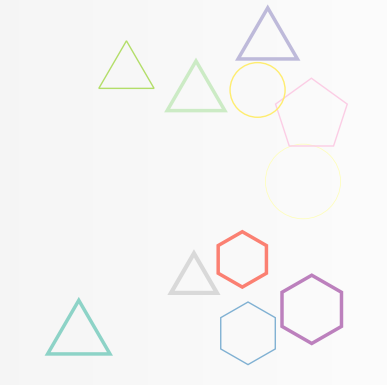[{"shape": "triangle", "thickness": 2.5, "radius": 0.46, "center": [0.203, 0.127]}, {"shape": "circle", "thickness": 0.5, "radius": 0.49, "center": [0.782, 0.529]}, {"shape": "triangle", "thickness": 2.5, "radius": 0.44, "center": [0.691, 0.891]}, {"shape": "hexagon", "thickness": 2.5, "radius": 0.36, "center": [0.625, 0.326]}, {"shape": "hexagon", "thickness": 1, "radius": 0.41, "center": [0.64, 0.134]}, {"shape": "triangle", "thickness": 1, "radius": 0.41, "center": [0.326, 0.812]}, {"shape": "pentagon", "thickness": 1, "radius": 0.49, "center": [0.804, 0.7]}, {"shape": "triangle", "thickness": 3, "radius": 0.34, "center": [0.501, 0.273]}, {"shape": "hexagon", "thickness": 2.5, "radius": 0.44, "center": [0.805, 0.196]}, {"shape": "triangle", "thickness": 2.5, "radius": 0.43, "center": [0.506, 0.756]}, {"shape": "circle", "thickness": 1, "radius": 0.36, "center": [0.665, 0.766]}]